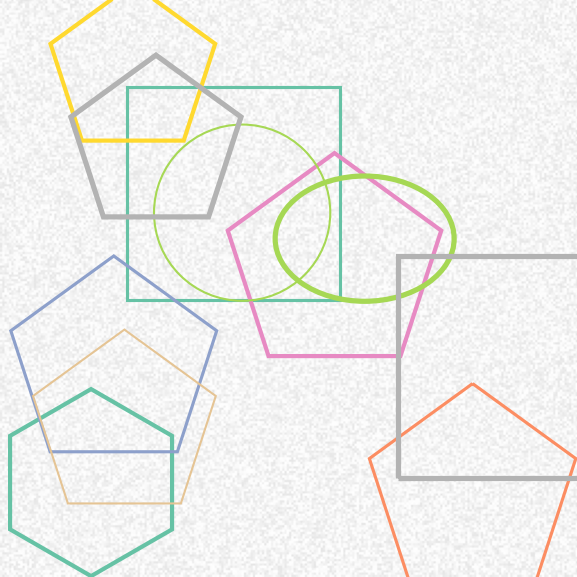[{"shape": "hexagon", "thickness": 2, "radius": 0.81, "center": [0.158, 0.163]}, {"shape": "square", "thickness": 1.5, "radius": 0.92, "center": [0.404, 0.665]}, {"shape": "pentagon", "thickness": 1.5, "radius": 0.94, "center": [0.818, 0.147]}, {"shape": "pentagon", "thickness": 1.5, "radius": 0.94, "center": [0.197, 0.368]}, {"shape": "pentagon", "thickness": 2, "radius": 0.97, "center": [0.579, 0.54]}, {"shape": "circle", "thickness": 1, "radius": 0.76, "center": [0.419, 0.631]}, {"shape": "oval", "thickness": 2.5, "radius": 0.77, "center": [0.631, 0.586]}, {"shape": "pentagon", "thickness": 2, "radius": 0.75, "center": [0.23, 0.877]}, {"shape": "pentagon", "thickness": 1, "radius": 0.83, "center": [0.215, 0.262]}, {"shape": "square", "thickness": 2.5, "radius": 0.96, "center": [0.882, 0.364]}, {"shape": "pentagon", "thickness": 2.5, "radius": 0.77, "center": [0.27, 0.749]}]